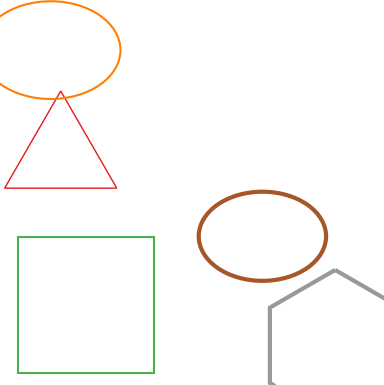[{"shape": "triangle", "thickness": 1, "radius": 0.84, "center": [0.158, 0.595]}, {"shape": "square", "thickness": 1.5, "radius": 0.88, "center": [0.222, 0.208]}, {"shape": "oval", "thickness": 1.5, "radius": 0.91, "center": [0.132, 0.87]}, {"shape": "oval", "thickness": 3, "radius": 0.83, "center": [0.682, 0.386]}, {"shape": "hexagon", "thickness": 3, "radius": 0.98, "center": [0.871, 0.103]}]